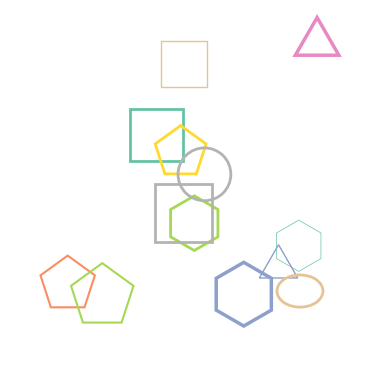[{"shape": "hexagon", "thickness": 0.5, "radius": 0.33, "center": [0.776, 0.362]}, {"shape": "square", "thickness": 2, "radius": 0.34, "center": [0.406, 0.65]}, {"shape": "pentagon", "thickness": 1.5, "radius": 0.37, "center": [0.176, 0.262]}, {"shape": "triangle", "thickness": 1, "radius": 0.29, "center": [0.723, 0.307]}, {"shape": "hexagon", "thickness": 2.5, "radius": 0.41, "center": [0.633, 0.236]}, {"shape": "triangle", "thickness": 2.5, "radius": 0.33, "center": [0.824, 0.889]}, {"shape": "pentagon", "thickness": 1.5, "radius": 0.43, "center": [0.266, 0.231]}, {"shape": "hexagon", "thickness": 2, "radius": 0.35, "center": [0.505, 0.42]}, {"shape": "pentagon", "thickness": 2, "radius": 0.35, "center": [0.469, 0.605]}, {"shape": "oval", "thickness": 2, "radius": 0.3, "center": [0.779, 0.244]}, {"shape": "square", "thickness": 1, "radius": 0.3, "center": [0.477, 0.834]}, {"shape": "circle", "thickness": 2, "radius": 0.34, "center": [0.531, 0.547]}, {"shape": "square", "thickness": 2, "radius": 0.37, "center": [0.477, 0.447]}]